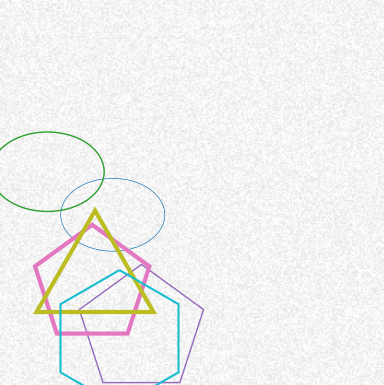[{"shape": "oval", "thickness": 0.5, "radius": 0.68, "center": [0.293, 0.442]}, {"shape": "oval", "thickness": 1, "radius": 0.74, "center": [0.123, 0.554]}, {"shape": "pentagon", "thickness": 1, "radius": 0.85, "center": [0.367, 0.143]}, {"shape": "pentagon", "thickness": 3, "radius": 0.78, "center": [0.24, 0.26]}, {"shape": "triangle", "thickness": 3, "radius": 0.88, "center": [0.247, 0.277]}, {"shape": "hexagon", "thickness": 1.5, "radius": 0.89, "center": [0.31, 0.121]}]